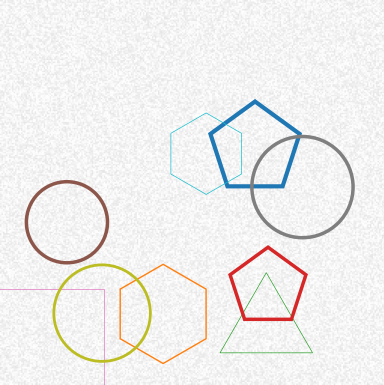[{"shape": "pentagon", "thickness": 3, "radius": 0.61, "center": [0.662, 0.615]}, {"shape": "hexagon", "thickness": 1, "radius": 0.64, "center": [0.424, 0.185]}, {"shape": "triangle", "thickness": 0.5, "radius": 0.69, "center": [0.692, 0.153]}, {"shape": "pentagon", "thickness": 2.5, "radius": 0.52, "center": [0.696, 0.254]}, {"shape": "circle", "thickness": 2.5, "radius": 0.53, "center": [0.174, 0.423]}, {"shape": "square", "thickness": 0.5, "radius": 0.75, "center": [0.119, 0.101]}, {"shape": "circle", "thickness": 2.5, "radius": 0.66, "center": [0.786, 0.514]}, {"shape": "circle", "thickness": 2, "radius": 0.63, "center": [0.265, 0.187]}, {"shape": "hexagon", "thickness": 0.5, "radius": 0.53, "center": [0.535, 0.601]}]